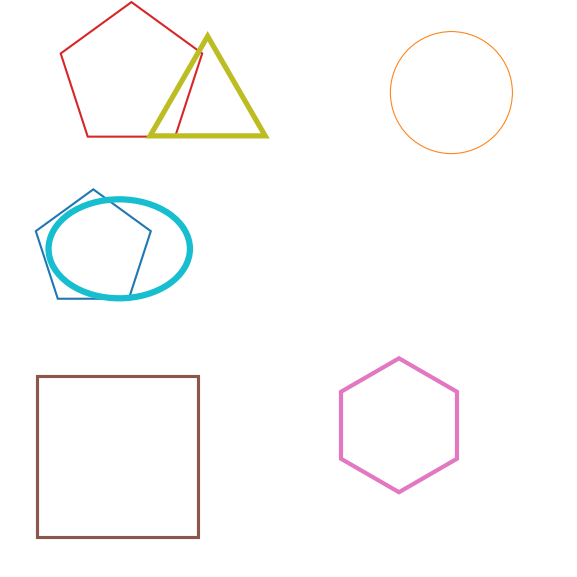[{"shape": "pentagon", "thickness": 1, "radius": 0.52, "center": [0.162, 0.567]}, {"shape": "circle", "thickness": 0.5, "radius": 0.53, "center": [0.782, 0.839]}, {"shape": "pentagon", "thickness": 1, "radius": 0.64, "center": [0.228, 0.867]}, {"shape": "square", "thickness": 1.5, "radius": 0.7, "center": [0.203, 0.209]}, {"shape": "hexagon", "thickness": 2, "radius": 0.58, "center": [0.691, 0.263]}, {"shape": "triangle", "thickness": 2.5, "radius": 0.58, "center": [0.36, 0.821]}, {"shape": "oval", "thickness": 3, "radius": 0.61, "center": [0.206, 0.568]}]